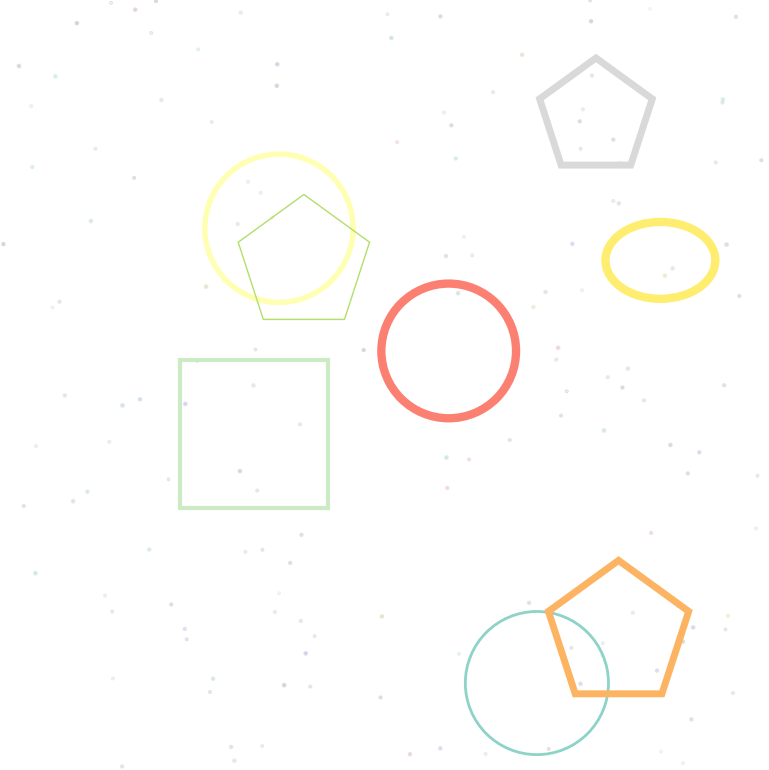[{"shape": "circle", "thickness": 1, "radius": 0.46, "center": [0.697, 0.113]}, {"shape": "circle", "thickness": 2, "radius": 0.48, "center": [0.362, 0.704]}, {"shape": "circle", "thickness": 3, "radius": 0.44, "center": [0.583, 0.544]}, {"shape": "pentagon", "thickness": 2.5, "radius": 0.48, "center": [0.803, 0.176]}, {"shape": "pentagon", "thickness": 0.5, "radius": 0.45, "center": [0.395, 0.658]}, {"shape": "pentagon", "thickness": 2.5, "radius": 0.38, "center": [0.774, 0.848]}, {"shape": "square", "thickness": 1.5, "radius": 0.48, "center": [0.329, 0.437]}, {"shape": "oval", "thickness": 3, "radius": 0.36, "center": [0.858, 0.662]}]